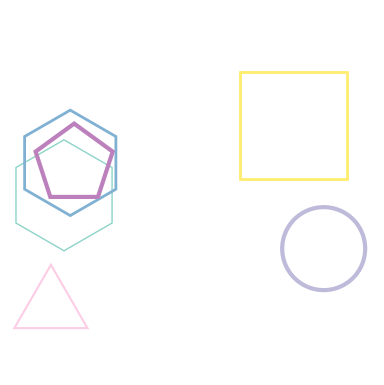[{"shape": "hexagon", "thickness": 1, "radius": 0.72, "center": [0.166, 0.493]}, {"shape": "circle", "thickness": 3, "radius": 0.54, "center": [0.841, 0.354]}, {"shape": "hexagon", "thickness": 2, "radius": 0.68, "center": [0.182, 0.577]}, {"shape": "triangle", "thickness": 1.5, "radius": 0.55, "center": [0.132, 0.203]}, {"shape": "pentagon", "thickness": 3, "radius": 0.53, "center": [0.193, 0.574]}, {"shape": "square", "thickness": 2, "radius": 0.69, "center": [0.763, 0.674]}]